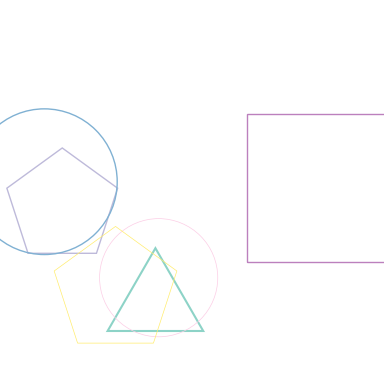[{"shape": "triangle", "thickness": 1.5, "radius": 0.72, "center": [0.404, 0.212]}, {"shape": "pentagon", "thickness": 1, "radius": 0.76, "center": [0.162, 0.464]}, {"shape": "circle", "thickness": 1, "radius": 0.95, "center": [0.115, 0.528]}, {"shape": "circle", "thickness": 0.5, "radius": 0.77, "center": [0.412, 0.279]}, {"shape": "square", "thickness": 1, "radius": 0.97, "center": [0.834, 0.511]}, {"shape": "pentagon", "thickness": 0.5, "radius": 0.84, "center": [0.3, 0.244]}]